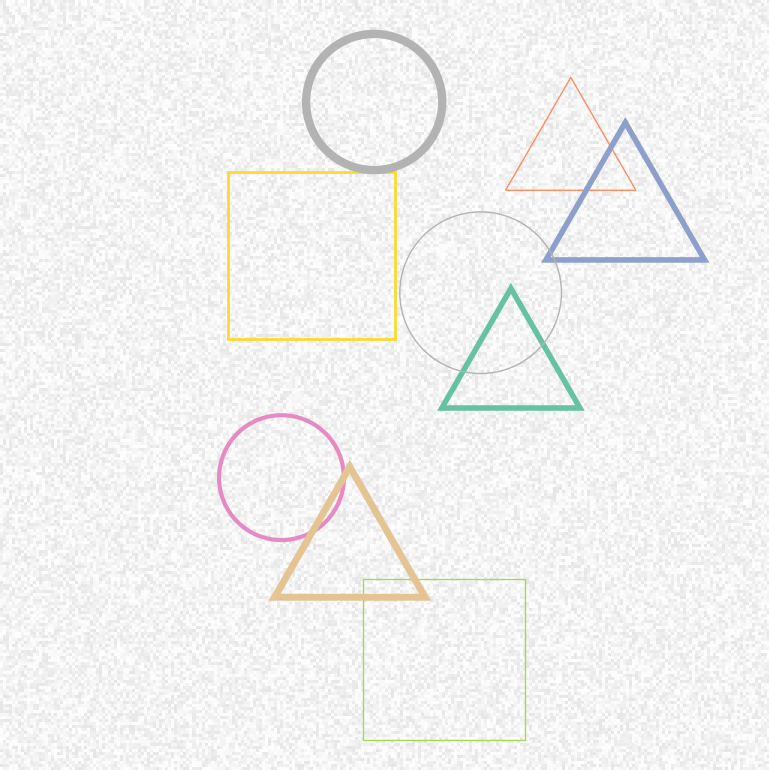[{"shape": "triangle", "thickness": 2, "radius": 0.52, "center": [0.664, 0.522]}, {"shape": "triangle", "thickness": 0.5, "radius": 0.49, "center": [0.741, 0.802]}, {"shape": "triangle", "thickness": 2, "radius": 0.59, "center": [0.812, 0.722]}, {"shape": "circle", "thickness": 1.5, "radius": 0.41, "center": [0.366, 0.38]}, {"shape": "square", "thickness": 0.5, "radius": 0.52, "center": [0.577, 0.144]}, {"shape": "square", "thickness": 1, "radius": 0.54, "center": [0.405, 0.668]}, {"shape": "triangle", "thickness": 2.5, "radius": 0.56, "center": [0.454, 0.281]}, {"shape": "circle", "thickness": 3, "radius": 0.44, "center": [0.486, 0.868]}, {"shape": "circle", "thickness": 0.5, "radius": 0.52, "center": [0.624, 0.62]}]